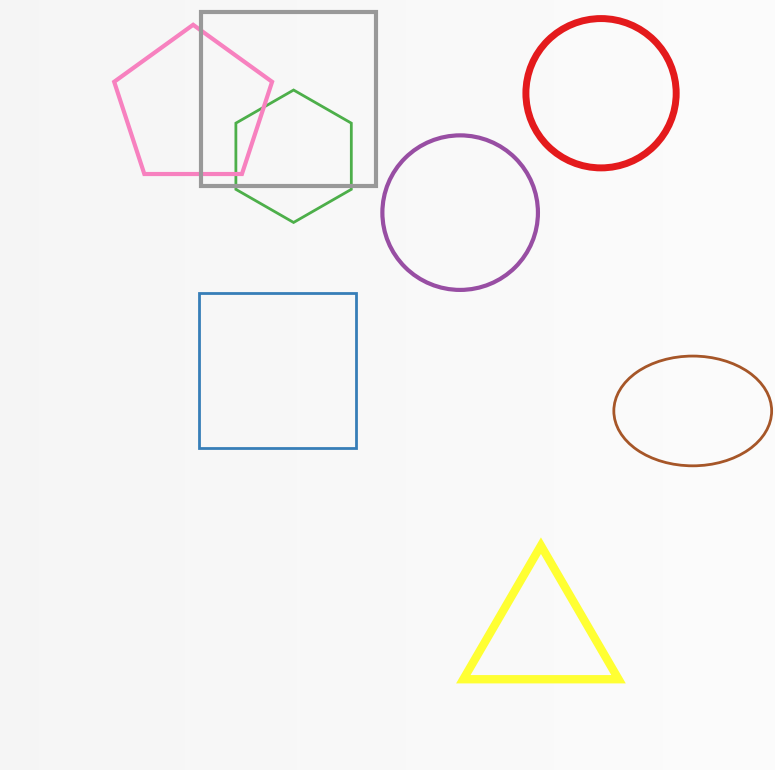[{"shape": "circle", "thickness": 2.5, "radius": 0.48, "center": [0.776, 0.879]}, {"shape": "square", "thickness": 1, "radius": 0.5, "center": [0.358, 0.519]}, {"shape": "hexagon", "thickness": 1, "radius": 0.43, "center": [0.379, 0.797]}, {"shape": "circle", "thickness": 1.5, "radius": 0.5, "center": [0.594, 0.724]}, {"shape": "triangle", "thickness": 3, "radius": 0.58, "center": [0.698, 0.176]}, {"shape": "oval", "thickness": 1, "radius": 0.51, "center": [0.894, 0.466]}, {"shape": "pentagon", "thickness": 1.5, "radius": 0.54, "center": [0.249, 0.861]}, {"shape": "square", "thickness": 1.5, "radius": 0.56, "center": [0.373, 0.872]}]